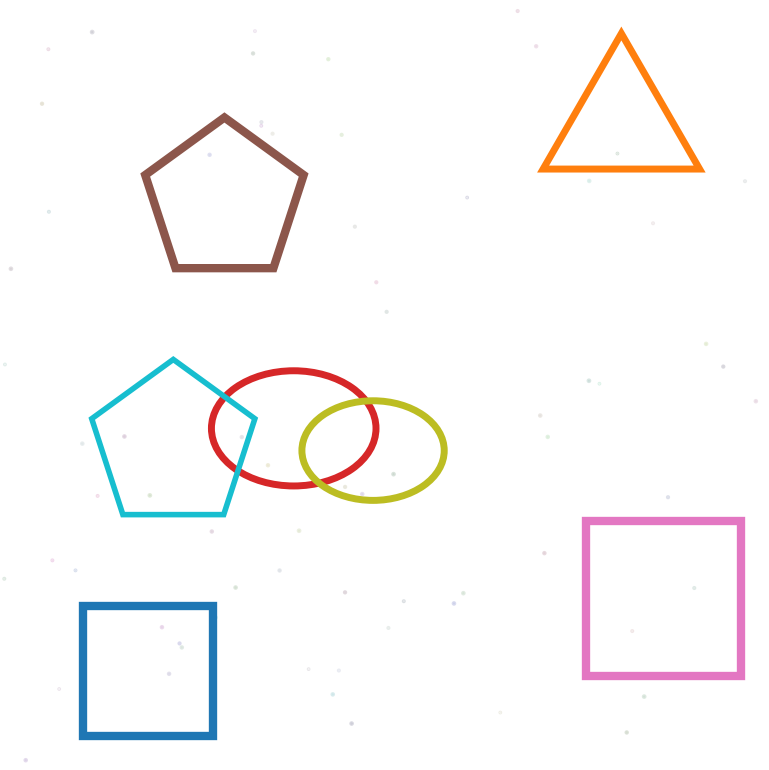[{"shape": "square", "thickness": 3, "radius": 0.42, "center": [0.192, 0.128]}, {"shape": "triangle", "thickness": 2.5, "radius": 0.59, "center": [0.807, 0.839]}, {"shape": "oval", "thickness": 2.5, "radius": 0.53, "center": [0.381, 0.444]}, {"shape": "pentagon", "thickness": 3, "radius": 0.54, "center": [0.291, 0.739]}, {"shape": "square", "thickness": 3, "radius": 0.5, "center": [0.861, 0.222]}, {"shape": "oval", "thickness": 2.5, "radius": 0.46, "center": [0.485, 0.415]}, {"shape": "pentagon", "thickness": 2, "radius": 0.56, "center": [0.225, 0.422]}]